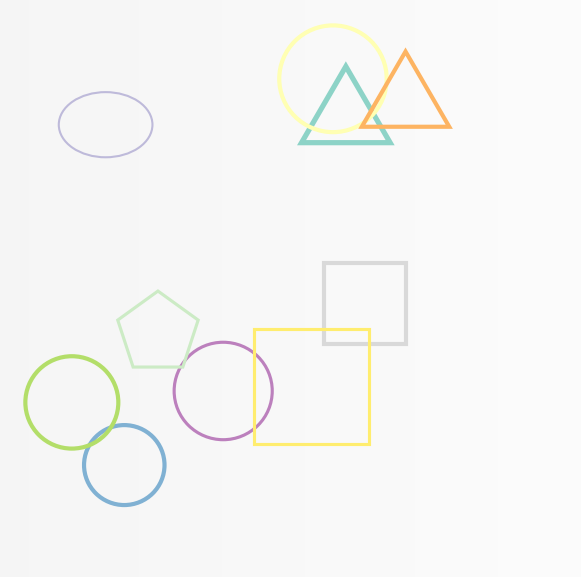[{"shape": "triangle", "thickness": 2.5, "radius": 0.44, "center": [0.595, 0.796]}, {"shape": "circle", "thickness": 2, "radius": 0.46, "center": [0.573, 0.863]}, {"shape": "oval", "thickness": 1, "radius": 0.4, "center": [0.182, 0.783]}, {"shape": "circle", "thickness": 2, "radius": 0.35, "center": [0.214, 0.194]}, {"shape": "triangle", "thickness": 2, "radius": 0.43, "center": [0.698, 0.823]}, {"shape": "circle", "thickness": 2, "radius": 0.4, "center": [0.124, 0.302]}, {"shape": "square", "thickness": 2, "radius": 0.35, "center": [0.628, 0.474]}, {"shape": "circle", "thickness": 1.5, "radius": 0.42, "center": [0.384, 0.322]}, {"shape": "pentagon", "thickness": 1.5, "radius": 0.36, "center": [0.272, 0.422]}, {"shape": "square", "thickness": 1.5, "radius": 0.5, "center": [0.536, 0.33]}]